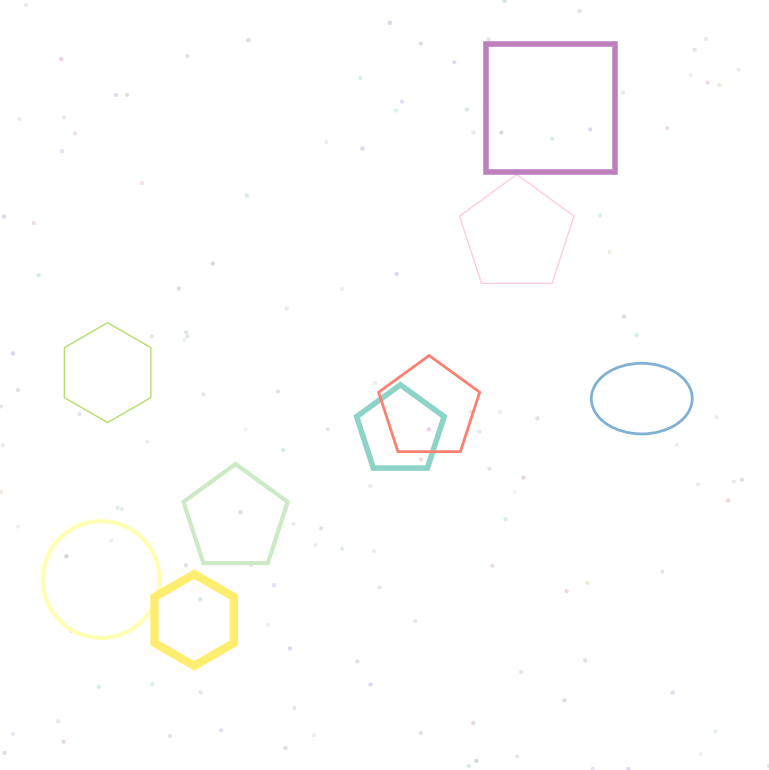[{"shape": "pentagon", "thickness": 2, "radius": 0.3, "center": [0.52, 0.44]}, {"shape": "circle", "thickness": 1.5, "radius": 0.38, "center": [0.131, 0.247]}, {"shape": "pentagon", "thickness": 1, "radius": 0.35, "center": [0.557, 0.469]}, {"shape": "oval", "thickness": 1, "radius": 0.33, "center": [0.833, 0.482]}, {"shape": "hexagon", "thickness": 0.5, "radius": 0.32, "center": [0.14, 0.516]}, {"shape": "pentagon", "thickness": 0.5, "radius": 0.39, "center": [0.671, 0.695]}, {"shape": "square", "thickness": 2, "radius": 0.42, "center": [0.715, 0.86]}, {"shape": "pentagon", "thickness": 1.5, "radius": 0.36, "center": [0.306, 0.326]}, {"shape": "hexagon", "thickness": 3, "radius": 0.3, "center": [0.252, 0.195]}]